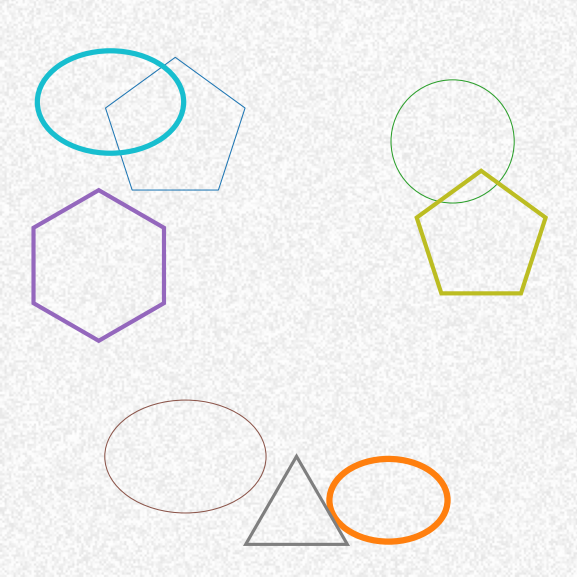[{"shape": "pentagon", "thickness": 0.5, "radius": 0.64, "center": [0.304, 0.773]}, {"shape": "oval", "thickness": 3, "radius": 0.51, "center": [0.673, 0.133]}, {"shape": "circle", "thickness": 0.5, "radius": 0.53, "center": [0.784, 0.754]}, {"shape": "hexagon", "thickness": 2, "radius": 0.65, "center": [0.171, 0.539]}, {"shape": "oval", "thickness": 0.5, "radius": 0.7, "center": [0.321, 0.209]}, {"shape": "triangle", "thickness": 1.5, "radius": 0.51, "center": [0.513, 0.107]}, {"shape": "pentagon", "thickness": 2, "radius": 0.59, "center": [0.833, 0.586]}, {"shape": "oval", "thickness": 2.5, "radius": 0.63, "center": [0.191, 0.822]}]